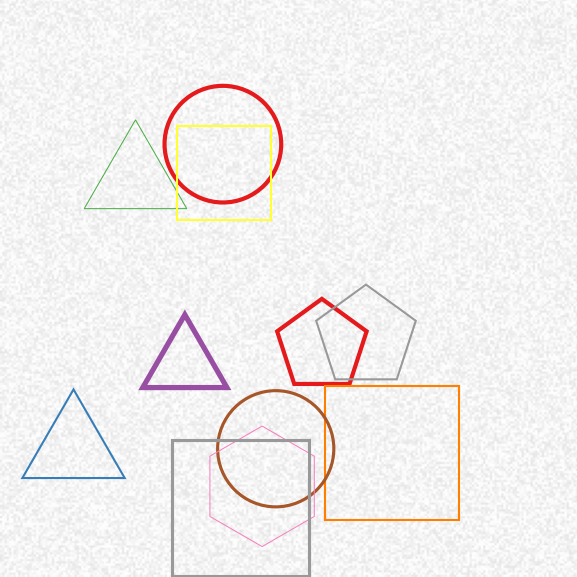[{"shape": "circle", "thickness": 2, "radius": 0.5, "center": [0.386, 0.75]}, {"shape": "pentagon", "thickness": 2, "radius": 0.41, "center": [0.557, 0.4]}, {"shape": "triangle", "thickness": 1, "radius": 0.51, "center": [0.127, 0.223]}, {"shape": "triangle", "thickness": 0.5, "radius": 0.51, "center": [0.235, 0.689]}, {"shape": "triangle", "thickness": 2.5, "radius": 0.42, "center": [0.32, 0.37]}, {"shape": "square", "thickness": 1, "radius": 0.58, "center": [0.679, 0.214]}, {"shape": "square", "thickness": 1, "radius": 0.41, "center": [0.388, 0.699]}, {"shape": "circle", "thickness": 1.5, "radius": 0.5, "center": [0.477, 0.222]}, {"shape": "hexagon", "thickness": 0.5, "radius": 0.52, "center": [0.454, 0.157]}, {"shape": "pentagon", "thickness": 1, "radius": 0.45, "center": [0.634, 0.416]}, {"shape": "square", "thickness": 1.5, "radius": 0.59, "center": [0.416, 0.12]}]